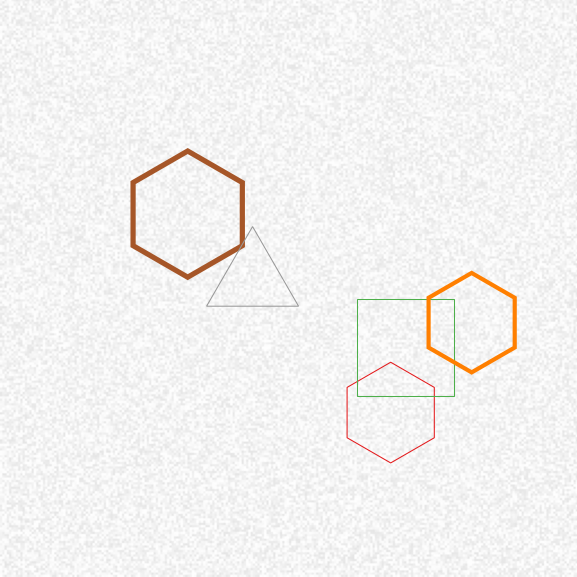[{"shape": "hexagon", "thickness": 0.5, "radius": 0.44, "center": [0.677, 0.285]}, {"shape": "square", "thickness": 0.5, "radius": 0.42, "center": [0.702, 0.397]}, {"shape": "hexagon", "thickness": 2, "radius": 0.43, "center": [0.817, 0.44]}, {"shape": "hexagon", "thickness": 2.5, "radius": 0.55, "center": [0.325, 0.628]}, {"shape": "triangle", "thickness": 0.5, "radius": 0.46, "center": [0.437, 0.515]}]